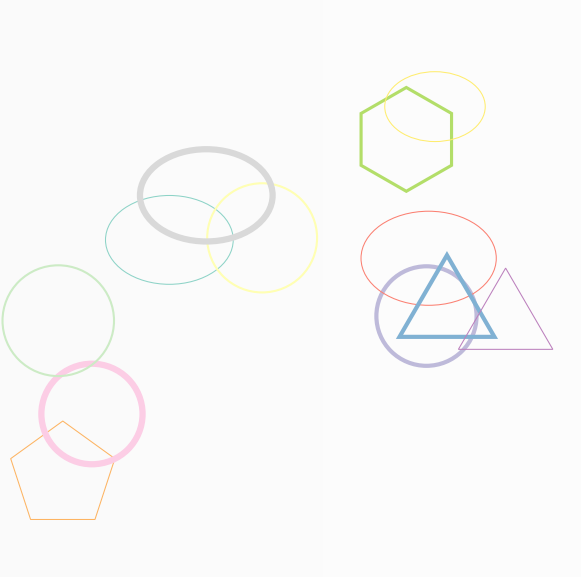[{"shape": "oval", "thickness": 0.5, "radius": 0.55, "center": [0.291, 0.584]}, {"shape": "circle", "thickness": 1, "radius": 0.47, "center": [0.451, 0.587]}, {"shape": "circle", "thickness": 2, "radius": 0.43, "center": [0.734, 0.452]}, {"shape": "oval", "thickness": 0.5, "radius": 0.58, "center": [0.737, 0.552]}, {"shape": "triangle", "thickness": 2, "radius": 0.47, "center": [0.769, 0.463]}, {"shape": "pentagon", "thickness": 0.5, "radius": 0.47, "center": [0.108, 0.176]}, {"shape": "hexagon", "thickness": 1.5, "radius": 0.45, "center": [0.699, 0.758]}, {"shape": "circle", "thickness": 3, "radius": 0.44, "center": [0.158, 0.282]}, {"shape": "oval", "thickness": 3, "radius": 0.57, "center": [0.355, 0.661]}, {"shape": "triangle", "thickness": 0.5, "radius": 0.47, "center": [0.87, 0.441]}, {"shape": "circle", "thickness": 1, "radius": 0.48, "center": [0.1, 0.444]}, {"shape": "oval", "thickness": 0.5, "radius": 0.43, "center": [0.748, 0.815]}]